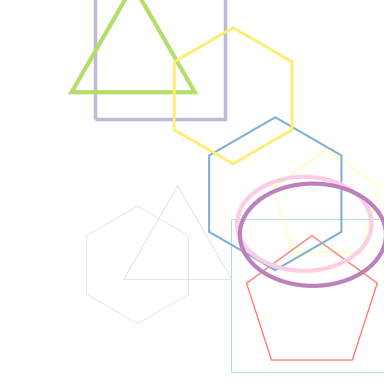[{"shape": "square", "thickness": 0.5, "radius": 0.99, "center": [0.798, 0.233]}, {"shape": "pentagon", "thickness": 1, "radius": 0.74, "center": [0.849, 0.465]}, {"shape": "square", "thickness": 2.5, "radius": 0.85, "center": [0.416, 0.86]}, {"shape": "pentagon", "thickness": 1, "radius": 0.89, "center": [0.81, 0.209]}, {"shape": "hexagon", "thickness": 1.5, "radius": 0.99, "center": [0.715, 0.497]}, {"shape": "triangle", "thickness": 3, "radius": 0.92, "center": [0.346, 0.853]}, {"shape": "oval", "thickness": 3, "radius": 0.87, "center": [0.79, 0.419]}, {"shape": "triangle", "thickness": 0.5, "radius": 0.81, "center": [0.462, 0.355]}, {"shape": "oval", "thickness": 3, "radius": 0.95, "center": [0.813, 0.39]}, {"shape": "hexagon", "thickness": 0.5, "radius": 0.76, "center": [0.358, 0.312]}, {"shape": "hexagon", "thickness": 2, "radius": 0.88, "center": [0.606, 0.751]}]